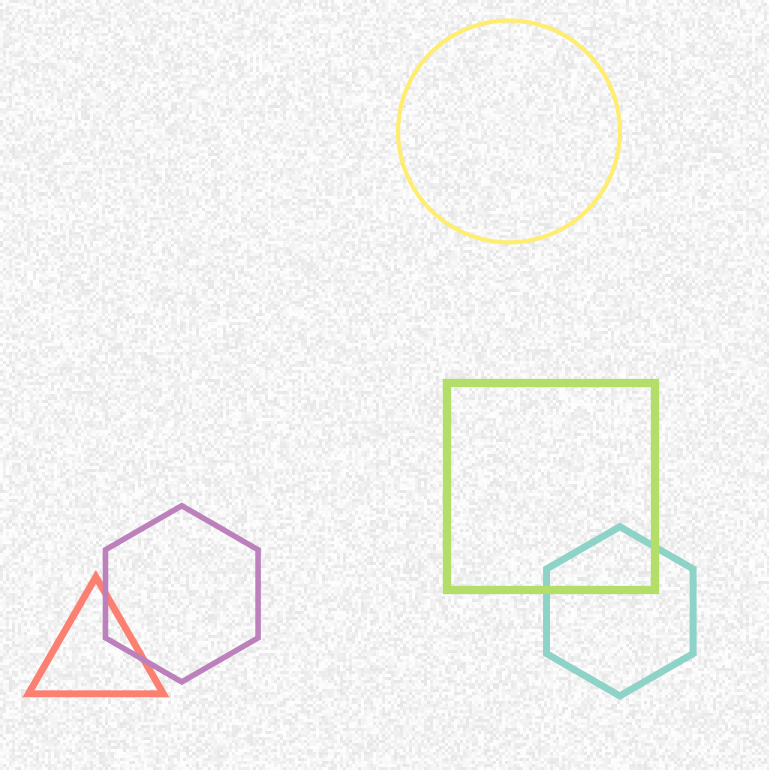[{"shape": "hexagon", "thickness": 2.5, "radius": 0.55, "center": [0.805, 0.206]}, {"shape": "triangle", "thickness": 2.5, "radius": 0.51, "center": [0.125, 0.15]}, {"shape": "square", "thickness": 3, "radius": 0.67, "center": [0.716, 0.368]}, {"shape": "hexagon", "thickness": 2, "radius": 0.57, "center": [0.236, 0.229]}, {"shape": "circle", "thickness": 1.5, "radius": 0.72, "center": [0.661, 0.829]}]